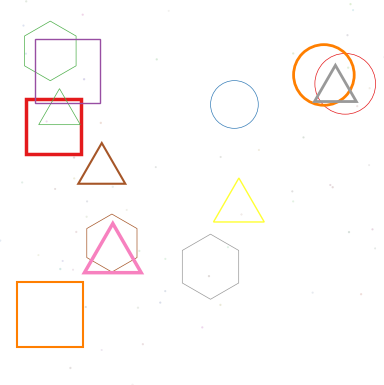[{"shape": "square", "thickness": 2.5, "radius": 0.36, "center": [0.14, 0.672]}, {"shape": "circle", "thickness": 0.5, "radius": 0.39, "center": [0.897, 0.782]}, {"shape": "circle", "thickness": 0.5, "radius": 0.31, "center": [0.609, 0.729]}, {"shape": "hexagon", "thickness": 0.5, "radius": 0.39, "center": [0.131, 0.868]}, {"shape": "triangle", "thickness": 0.5, "radius": 0.31, "center": [0.155, 0.707]}, {"shape": "square", "thickness": 1, "radius": 0.42, "center": [0.176, 0.816]}, {"shape": "square", "thickness": 1.5, "radius": 0.42, "center": [0.13, 0.183]}, {"shape": "circle", "thickness": 2, "radius": 0.39, "center": [0.841, 0.805]}, {"shape": "triangle", "thickness": 1, "radius": 0.38, "center": [0.62, 0.461]}, {"shape": "triangle", "thickness": 1.5, "radius": 0.35, "center": [0.264, 0.558]}, {"shape": "hexagon", "thickness": 0.5, "radius": 0.38, "center": [0.291, 0.369]}, {"shape": "triangle", "thickness": 2.5, "radius": 0.43, "center": [0.293, 0.334]}, {"shape": "triangle", "thickness": 2, "radius": 0.31, "center": [0.871, 0.768]}, {"shape": "hexagon", "thickness": 0.5, "radius": 0.42, "center": [0.547, 0.307]}]